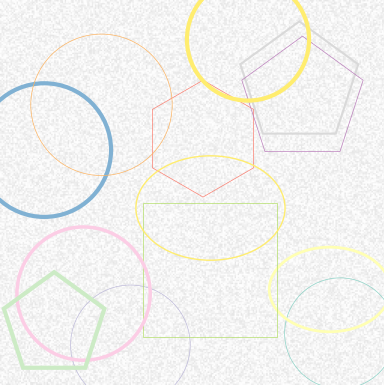[{"shape": "circle", "thickness": 0.5, "radius": 0.72, "center": [0.883, 0.134]}, {"shape": "oval", "thickness": 2, "radius": 0.78, "center": [0.856, 0.248]}, {"shape": "circle", "thickness": 0.5, "radius": 0.78, "center": [0.339, 0.104]}, {"shape": "hexagon", "thickness": 0.5, "radius": 0.76, "center": [0.527, 0.64]}, {"shape": "circle", "thickness": 3, "radius": 0.87, "center": [0.115, 0.61]}, {"shape": "circle", "thickness": 0.5, "radius": 0.92, "center": [0.264, 0.728]}, {"shape": "square", "thickness": 0.5, "radius": 0.87, "center": [0.544, 0.299]}, {"shape": "circle", "thickness": 2.5, "radius": 0.87, "center": [0.217, 0.237]}, {"shape": "pentagon", "thickness": 1.5, "radius": 0.81, "center": [0.777, 0.783]}, {"shape": "pentagon", "thickness": 0.5, "radius": 0.83, "center": [0.786, 0.74]}, {"shape": "pentagon", "thickness": 3, "radius": 0.69, "center": [0.141, 0.156]}, {"shape": "circle", "thickness": 3, "radius": 0.79, "center": [0.644, 0.897]}, {"shape": "oval", "thickness": 1, "radius": 0.97, "center": [0.547, 0.46]}]